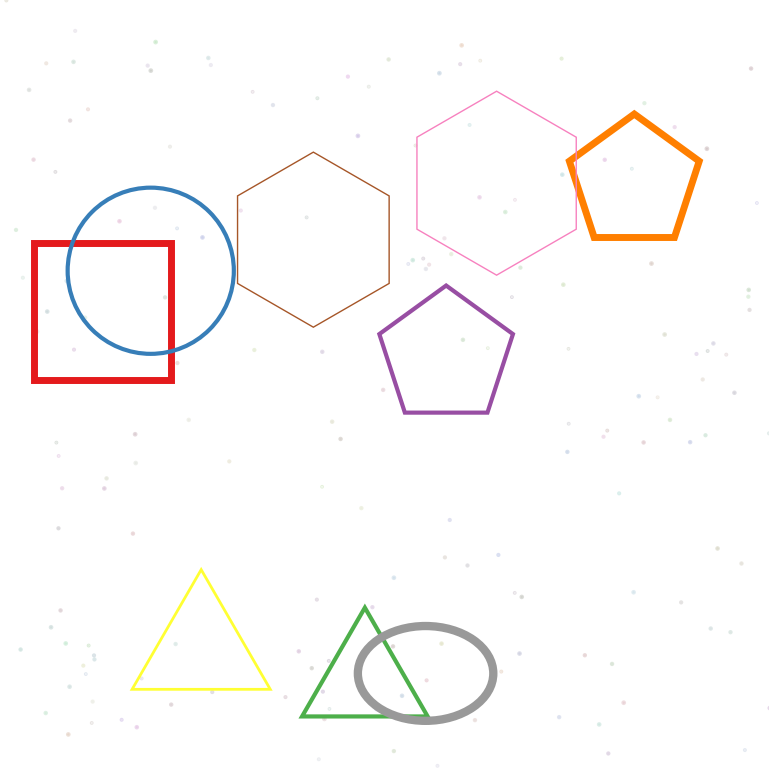[{"shape": "square", "thickness": 2.5, "radius": 0.44, "center": [0.133, 0.595]}, {"shape": "circle", "thickness": 1.5, "radius": 0.54, "center": [0.196, 0.648]}, {"shape": "triangle", "thickness": 1.5, "radius": 0.47, "center": [0.474, 0.117]}, {"shape": "pentagon", "thickness": 1.5, "radius": 0.46, "center": [0.579, 0.538]}, {"shape": "pentagon", "thickness": 2.5, "radius": 0.44, "center": [0.824, 0.763]}, {"shape": "triangle", "thickness": 1, "radius": 0.52, "center": [0.261, 0.157]}, {"shape": "hexagon", "thickness": 0.5, "radius": 0.57, "center": [0.407, 0.689]}, {"shape": "hexagon", "thickness": 0.5, "radius": 0.6, "center": [0.645, 0.762]}, {"shape": "oval", "thickness": 3, "radius": 0.44, "center": [0.553, 0.125]}]